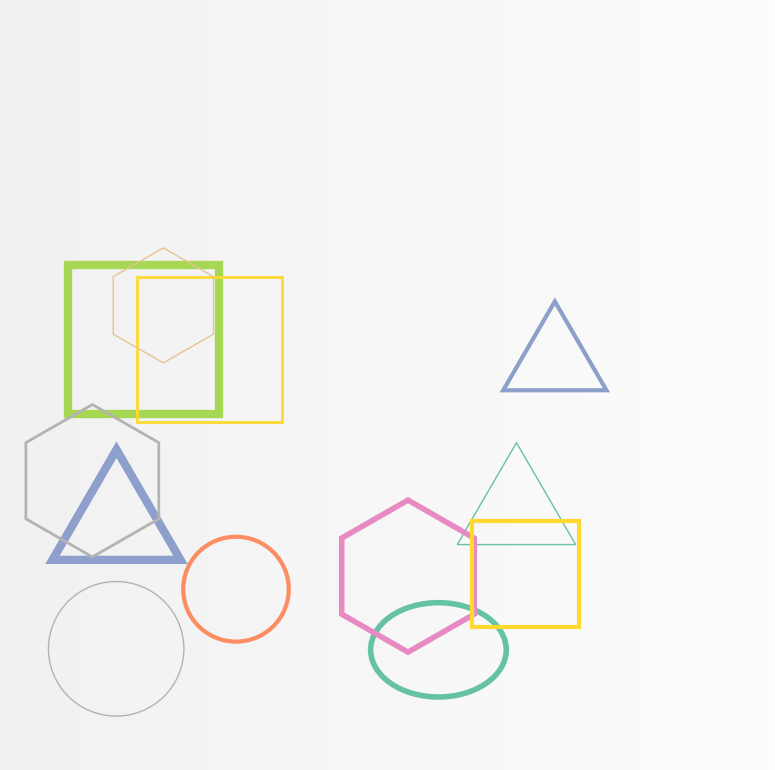[{"shape": "triangle", "thickness": 0.5, "radius": 0.44, "center": [0.666, 0.337]}, {"shape": "oval", "thickness": 2, "radius": 0.44, "center": [0.566, 0.156]}, {"shape": "circle", "thickness": 1.5, "radius": 0.34, "center": [0.304, 0.235]}, {"shape": "triangle", "thickness": 1.5, "radius": 0.38, "center": [0.716, 0.532]}, {"shape": "triangle", "thickness": 3, "radius": 0.48, "center": [0.15, 0.321]}, {"shape": "hexagon", "thickness": 2, "radius": 0.49, "center": [0.526, 0.252]}, {"shape": "square", "thickness": 3, "radius": 0.48, "center": [0.185, 0.559]}, {"shape": "square", "thickness": 1.5, "radius": 0.35, "center": [0.678, 0.254]}, {"shape": "square", "thickness": 1, "radius": 0.47, "center": [0.27, 0.546]}, {"shape": "hexagon", "thickness": 0.5, "radius": 0.37, "center": [0.211, 0.603]}, {"shape": "circle", "thickness": 0.5, "radius": 0.44, "center": [0.15, 0.157]}, {"shape": "hexagon", "thickness": 1, "radius": 0.49, "center": [0.119, 0.376]}]